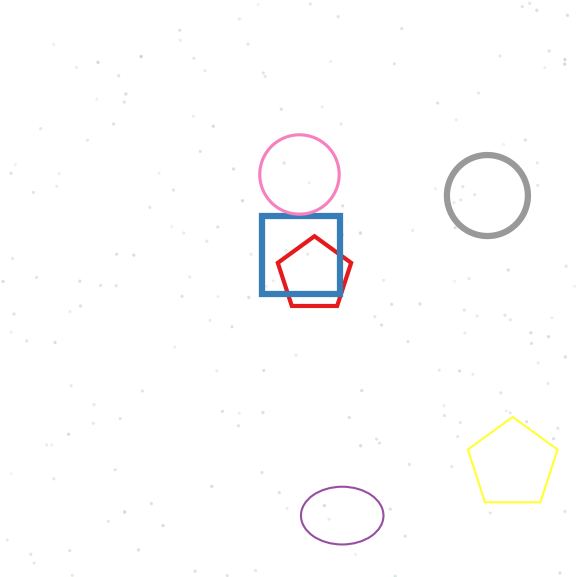[{"shape": "pentagon", "thickness": 2, "radius": 0.33, "center": [0.545, 0.523]}, {"shape": "square", "thickness": 3, "radius": 0.34, "center": [0.521, 0.558]}, {"shape": "oval", "thickness": 1, "radius": 0.36, "center": [0.593, 0.106]}, {"shape": "pentagon", "thickness": 1, "radius": 0.41, "center": [0.888, 0.195]}, {"shape": "circle", "thickness": 1.5, "radius": 0.34, "center": [0.519, 0.697]}, {"shape": "circle", "thickness": 3, "radius": 0.35, "center": [0.844, 0.661]}]